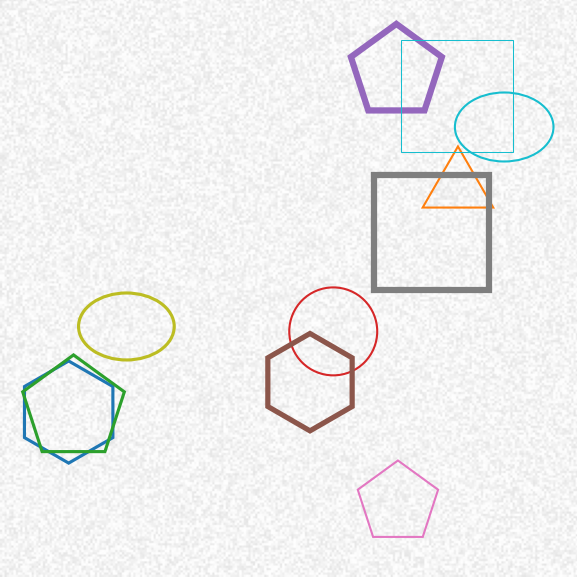[{"shape": "hexagon", "thickness": 1.5, "radius": 0.44, "center": [0.119, 0.286]}, {"shape": "triangle", "thickness": 1, "radius": 0.35, "center": [0.793, 0.675]}, {"shape": "pentagon", "thickness": 1.5, "radius": 0.46, "center": [0.127, 0.292]}, {"shape": "circle", "thickness": 1, "radius": 0.38, "center": [0.577, 0.425]}, {"shape": "pentagon", "thickness": 3, "radius": 0.41, "center": [0.686, 0.875]}, {"shape": "hexagon", "thickness": 2.5, "radius": 0.42, "center": [0.537, 0.337]}, {"shape": "pentagon", "thickness": 1, "radius": 0.37, "center": [0.689, 0.129]}, {"shape": "square", "thickness": 3, "radius": 0.5, "center": [0.747, 0.596]}, {"shape": "oval", "thickness": 1.5, "radius": 0.41, "center": [0.219, 0.434]}, {"shape": "square", "thickness": 0.5, "radius": 0.48, "center": [0.791, 0.833]}, {"shape": "oval", "thickness": 1, "radius": 0.43, "center": [0.873, 0.779]}]